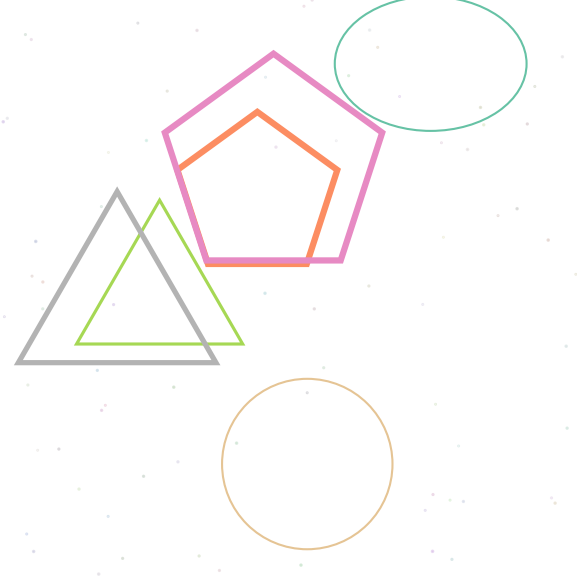[{"shape": "oval", "thickness": 1, "radius": 0.83, "center": [0.746, 0.889]}, {"shape": "pentagon", "thickness": 3, "radius": 0.73, "center": [0.446, 0.66]}, {"shape": "pentagon", "thickness": 3, "radius": 0.99, "center": [0.474, 0.708]}, {"shape": "triangle", "thickness": 1.5, "radius": 0.83, "center": [0.276, 0.486]}, {"shape": "circle", "thickness": 1, "radius": 0.74, "center": [0.532, 0.196]}, {"shape": "triangle", "thickness": 2.5, "radius": 0.99, "center": [0.203, 0.47]}]